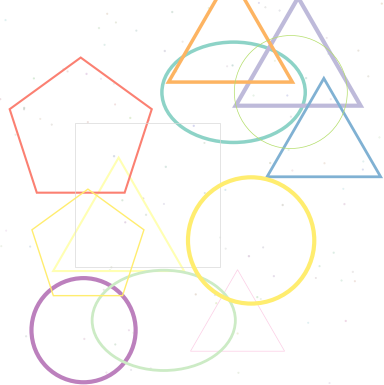[{"shape": "oval", "thickness": 2.5, "radius": 0.93, "center": [0.607, 0.76]}, {"shape": "triangle", "thickness": 1.5, "radius": 0.98, "center": [0.308, 0.394]}, {"shape": "triangle", "thickness": 3, "radius": 0.94, "center": [0.774, 0.819]}, {"shape": "pentagon", "thickness": 1.5, "radius": 0.97, "center": [0.21, 0.656]}, {"shape": "triangle", "thickness": 2, "radius": 0.85, "center": [0.841, 0.626]}, {"shape": "triangle", "thickness": 2.5, "radius": 0.93, "center": [0.598, 0.88]}, {"shape": "circle", "thickness": 0.5, "radius": 0.73, "center": [0.755, 0.761]}, {"shape": "triangle", "thickness": 0.5, "radius": 0.71, "center": [0.617, 0.158]}, {"shape": "square", "thickness": 0.5, "radius": 0.94, "center": [0.384, 0.493]}, {"shape": "circle", "thickness": 3, "radius": 0.68, "center": [0.217, 0.142]}, {"shape": "oval", "thickness": 2, "radius": 0.93, "center": [0.425, 0.168]}, {"shape": "pentagon", "thickness": 1, "radius": 0.76, "center": [0.228, 0.356]}, {"shape": "circle", "thickness": 3, "radius": 0.82, "center": [0.652, 0.375]}]